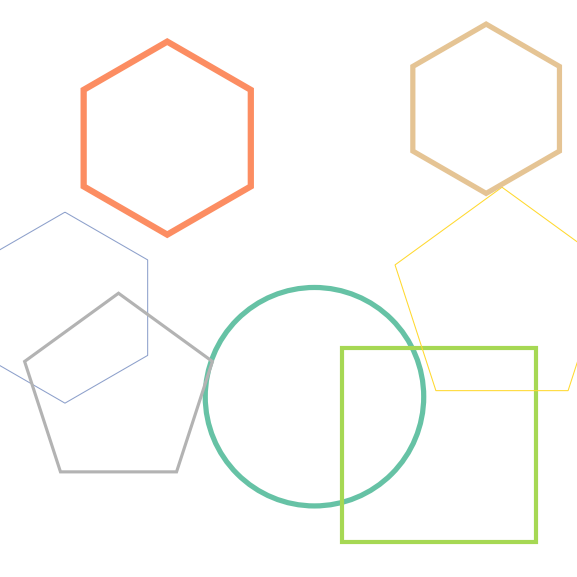[{"shape": "circle", "thickness": 2.5, "radius": 0.95, "center": [0.545, 0.312]}, {"shape": "hexagon", "thickness": 3, "radius": 0.84, "center": [0.29, 0.76]}, {"shape": "hexagon", "thickness": 0.5, "radius": 0.83, "center": [0.112, 0.466]}, {"shape": "square", "thickness": 2, "radius": 0.84, "center": [0.76, 0.228]}, {"shape": "pentagon", "thickness": 0.5, "radius": 0.97, "center": [0.869, 0.48]}, {"shape": "hexagon", "thickness": 2.5, "radius": 0.73, "center": [0.842, 0.811]}, {"shape": "pentagon", "thickness": 1.5, "radius": 0.85, "center": [0.205, 0.32]}]